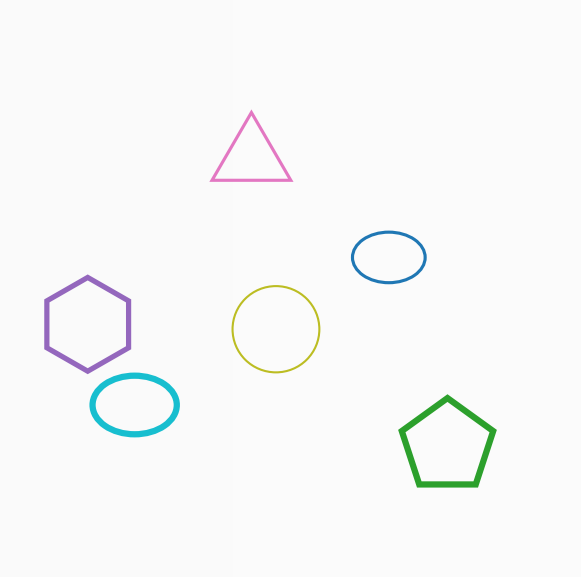[{"shape": "oval", "thickness": 1.5, "radius": 0.31, "center": [0.669, 0.553]}, {"shape": "pentagon", "thickness": 3, "radius": 0.41, "center": [0.77, 0.227]}, {"shape": "hexagon", "thickness": 2.5, "radius": 0.41, "center": [0.151, 0.438]}, {"shape": "triangle", "thickness": 1.5, "radius": 0.39, "center": [0.433, 0.726]}, {"shape": "circle", "thickness": 1, "radius": 0.37, "center": [0.475, 0.429]}, {"shape": "oval", "thickness": 3, "radius": 0.36, "center": [0.232, 0.298]}]